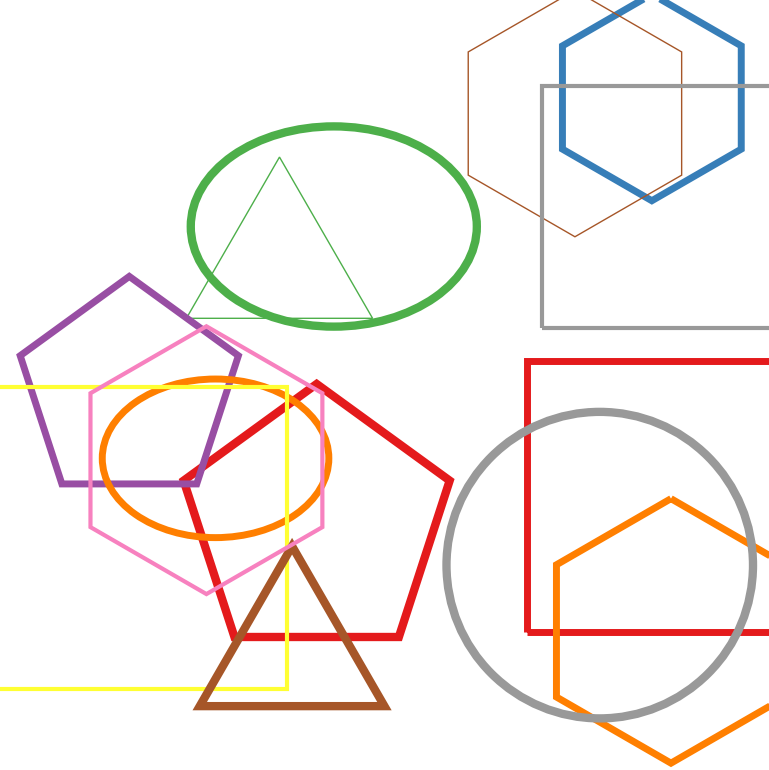[{"shape": "pentagon", "thickness": 3, "radius": 0.91, "center": [0.411, 0.32]}, {"shape": "square", "thickness": 2.5, "radius": 0.88, "center": [0.861, 0.355]}, {"shape": "hexagon", "thickness": 2.5, "radius": 0.67, "center": [0.847, 0.873]}, {"shape": "oval", "thickness": 3, "radius": 0.93, "center": [0.434, 0.706]}, {"shape": "triangle", "thickness": 0.5, "radius": 0.7, "center": [0.363, 0.656]}, {"shape": "pentagon", "thickness": 2.5, "radius": 0.74, "center": [0.168, 0.492]}, {"shape": "oval", "thickness": 2.5, "radius": 0.74, "center": [0.28, 0.405]}, {"shape": "hexagon", "thickness": 2.5, "radius": 0.86, "center": [0.871, 0.181]}, {"shape": "square", "thickness": 1.5, "radius": 0.98, "center": [0.176, 0.301]}, {"shape": "triangle", "thickness": 3, "radius": 0.69, "center": [0.379, 0.152]}, {"shape": "hexagon", "thickness": 0.5, "radius": 0.8, "center": [0.747, 0.853]}, {"shape": "hexagon", "thickness": 1.5, "radius": 0.87, "center": [0.268, 0.402]}, {"shape": "square", "thickness": 1.5, "radius": 0.79, "center": [0.861, 0.731]}, {"shape": "circle", "thickness": 3, "radius": 1.0, "center": [0.779, 0.266]}]